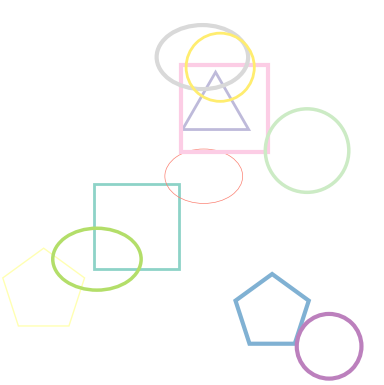[{"shape": "square", "thickness": 2, "radius": 0.55, "center": [0.354, 0.412]}, {"shape": "pentagon", "thickness": 1, "radius": 0.56, "center": [0.113, 0.244]}, {"shape": "triangle", "thickness": 2, "radius": 0.5, "center": [0.56, 0.713]}, {"shape": "oval", "thickness": 0.5, "radius": 0.51, "center": [0.529, 0.542]}, {"shape": "pentagon", "thickness": 3, "radius": 0.5, "center": [0.707, 0.188]}, {"shape": "oval", "thickness": 2.5, "radius": 0.57, "center": [0.252, 0.327]}, {"shape": "square", "thickness": 3, "radius": 0.56, "center": [0.583, 0.719]}, {"shape": "oval", "thickness": 3, "radius": 0.59, "center": [0.526, 0.852]}, {"shape": "circle", "thickness": 3, "radius": 0.42, "center": [0.855, 0.101]}, {"shape": "circle", "thickness": 2.5, "radius": 0.54, "center": [0.798, 0.609]}, {"shape": "circle", "thickness": 2, "radius": 0.44, "center": [0.572, 0.825]}]